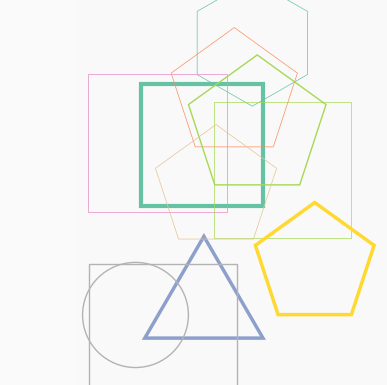[{"shape": "square", "thickness": 3, "radius": 0.79, "center": [0.521, 0.622]}, {"shape": "hexagon", "thickness": 0.5, "radius": 0.82, "center": [0.651, 0.888]}, {"shape": "pentagon", "thickness": 0.5, "radius": 0.86, "center": [0.605, 0.757]}, {"shape": "triangle", "thickness": 2.5, "radius": 0.88, "center": [0.526, 0.21]}, {"shape": "square", "thickness": 0.5, "radius": 0.9, "center": [0.407, 0.629]}, {"shape": "pentagon", "thickness": 1, "radius": 0.93, "center": [0.664, 0.671]}, {"shape": "square", "thickness": 0.5, "radius": 0.88, "center": [0.728, 0.559]}, {"shape": "pentagon", "thickness": 2.5, "radius": 0.8, "center": [0.812, 0.313]}, {"shape": "pentagon", "thickness": 0.5, "radius": 0.82, "center": [0.557, 0.512]}, {"shape": "circle", "thickness": 1, "radius": 0.68, "center": [0.35, 0.182]}, {"shape": "square", "thickness": 1, "radius": 0.95, "center": [0.421, 0.123]}]